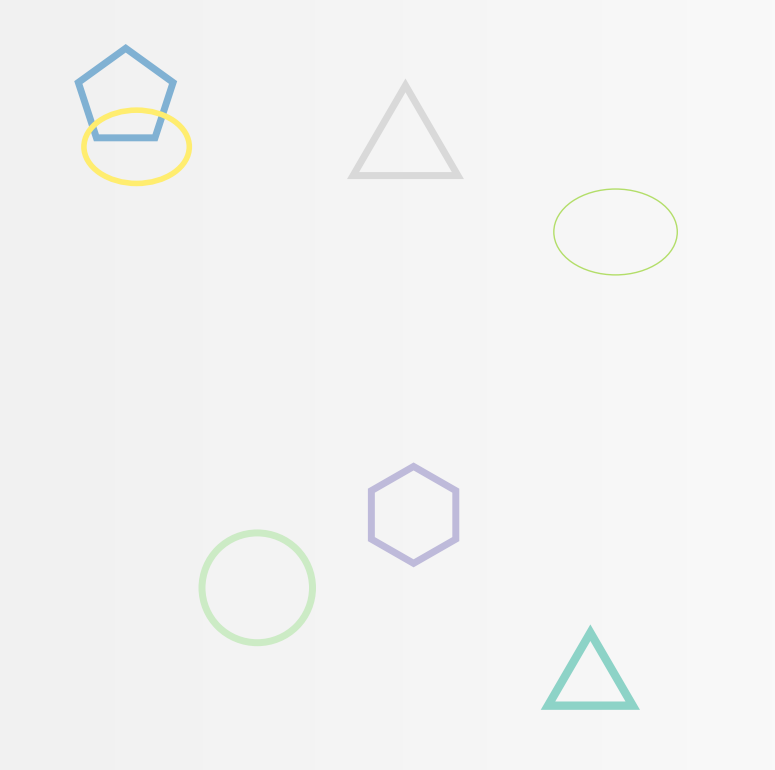[{"shape": "triangle", "thickness": 3, "radius": 0.32, "center": [0.762, 0.115]}, {"shape": "hexagon", "thickness": 2.5, "radius": 0.31, "center": [0.534, 0.331]}, {"shape": "pentagon", "thickness": 2.5, "radius": 0.32, "center": [0.162, 0.873]}, {"shape": "oval", "thickness": 0.5, "radius": 0.4, "center": [0.794, 0.699]}, {"shape": "triangle", "thickness": 2.5, "radius": 0.39, "center": [0.523, 0.811]}, {"shape": "circle", "thickness": 2.5, "radius": 0.36, "center": [0.332, 0.237]}, {"shape": "oval", "thickness": 2, "radius": 0.34, "center": [0.176, 0.809]}]